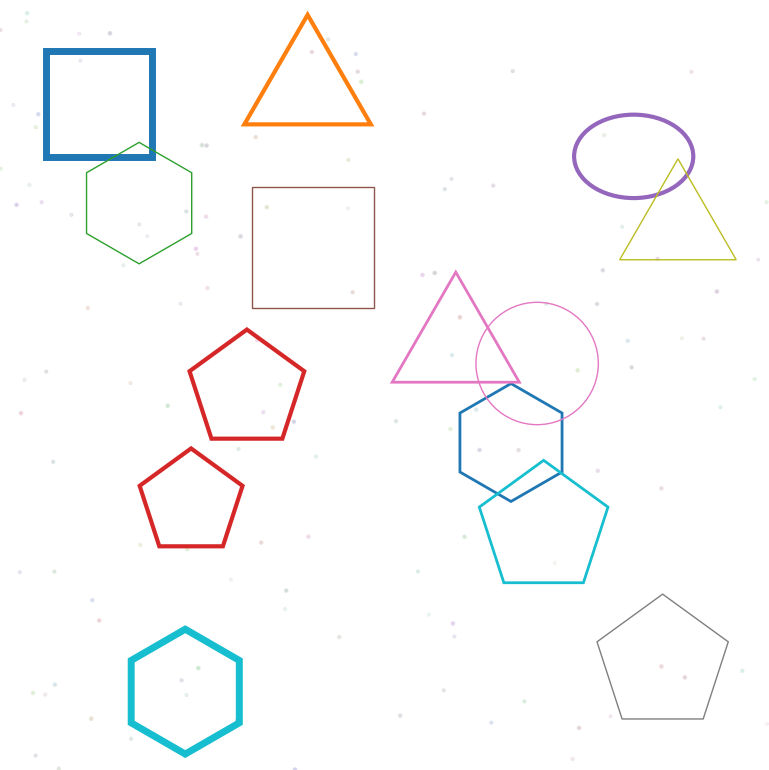[{"shape": "square", "thickness": 2.5, "radius": 0.34, "center": [0.129, 0.866]}, {"shape": "hexagon", "thickness": 1, "radius": 0.38, "center": [0.664, 0.425]}, {"shape": "triangle", "thickness": 1.5, "radius": 0.47, "center": [0.399, 0.886]}, {"shape": "hexagon", "thickness": 0.5, "radius": 0.39, "center": [0.181, 0.736]}, {"shape": "pentagon", "thickness": 1.5, "radius": 0.35, "center": [0.248, 0.347]}, {"shape": "pentagon", "thickness": 1.5, "radius": 0.39, "center": [0.321, 0.494]}, {"shape": "oval", "thickness": 1.5, "radius": 0.39, "center": [0.823, 0.797]}, {"shape": "square", "thickness": 0.5, "radius": 0.4, "center": [0.406, 0.679]}, {"shape": "triangle", "thickness": 1, "radius": 0.48, "center": [0.592, 0.551]}, {"shape": "circle", "thickness": 0.5, "radius": 0.4, "center": [0.698, 0.528]}, {"shape": "pentagon", "thickness": 0.5, "radius": 0.45, "center": [0.861, 0.139]}, {"shape": "triangle", "thickness": 0.5, "radius": 0.44, "center": [0.88, 0.706]}, {"shape": "pentagon", "thickness": 1, "radius": 0.44, "center": [0.706, 0.314]}, {"shape": "hexagon", "thickness": 2.5, "radius": 0.41, "center": [0.241, 0.102]}]